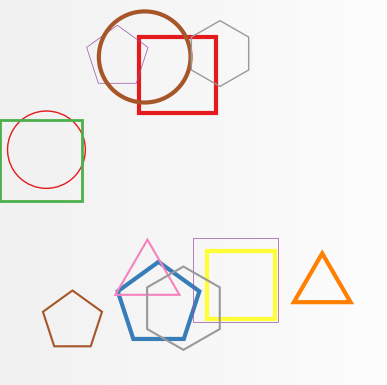[{"shape": "square", "thickness": 3, "radius": 0.5, "center": [0.457, 0.805]}, {"shape": "circle", "thickness": 1, "radius": 0.5, "center": [0.12, 0.611]}, {"shape": "pentagon", "thickness": 3, "radius": 0.55, "center": [0.409, 0.209]}, {"shape": "square", "thickness": 2, "radius": 0.53, "center": [0.106, 0.583]}, {"shape": "pentagon", "thickness": 0.5, "radius": 0.42, "center": [0.303, 0.851]}, {"shape": "square", "thickness": 0.5, "radius": 0.55, "center": [0.608, 0.272]}, {"shape": "triangle", "thickness": 3, "radius": 0.42, "center": [0.832, 0.257]}, {"shape": "square", "thickness": 3, "radius": 0.44, "center": [0.622, 0.259]}, {"shape": "circle", "thickness": 3, "radius": 0.59, "center": [0.373, 0.852]}, {"shape": "pentagon", "thickness": 1.5, "radius": 0.4, "center": [0.187, 0.165]}, {"shape": "triangle", "thickness": 1.5, "radius": 0.48, "center": [0.38, 0.282]}, {"shape": "hexagon", "thickness": 1.5, "radius": 0.54, "center": [0.473, 0.199]}, {"shape": "hexagon", "thickness": 1, "radius": 0.43, "center": [0.568, 0.861]}]